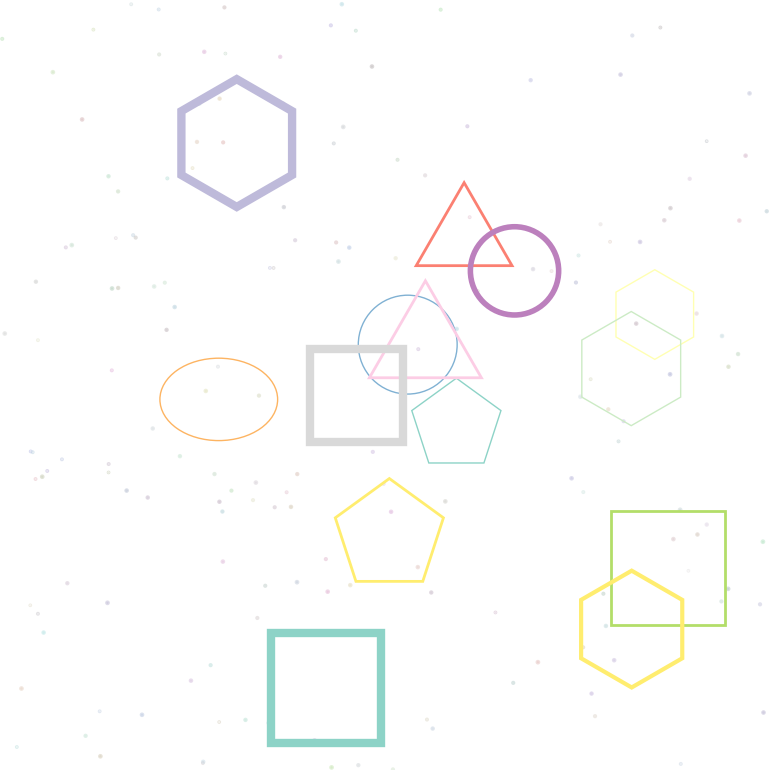[{"shape": "pentagon", "thickness": 0.5, "radius": 0.3, "center": [0.593, 0.448]}, {"shape": "square", "thickness": 3, "radius": 0.36, "center": [0.423, 0.106]}, {"shape": "hexagon", "thickness": 0.5, "radius": 0.29, "center": [0.85, 0.591]}, {"shape": "hexagon", "thickness": 3, "radius": 0.41, "center": [0.307, 0.814]}, {"shape": "triangle", "thickness": 1, "radius": 0.36, "center": [0.603, 0.691]}, {"shape": "circle", "thickness": 0.5, "radius": 0.32, "center": [0.53, 0.552]}, {"shape": "oval", "thickness": 0.5, "radius": 0.38, "center": [0.284, 0.481]}, {"shape": "square", "thickness": 1, "radius": 0.37, "center": [0.868, 0.262]}, {"shape": "triangle", "thickness": 1, "radius": 0.42, "center": [0.552, 0.551]}, {"shape": "square", "thickness": 3, "radius": 0.3, "center": [0.462, 0.487]}, {"shape": "circle", "thickness": 2, "radius": 0.29, "center": [0.668, 0.648]}, {"shape": "hexagon", "thickness": 0.5, "radius": 0.37, "center": [0.82, 0.521]}, {"shape": "pentagon", "thickness": 1, "radius": 0.37, "center": [0.506, 0.305]}, {"shape": "hexagon", "thickness": 1.5, "radius": 0.38, "center": [0.82, 0.183]}]